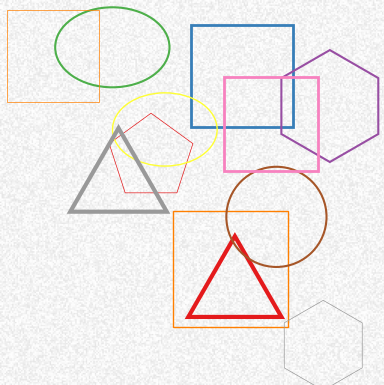[{"shape": "pentagon", "thickness": 0.5, "radius": 0.57, "center": [0.392, 0.592]}, {"shape": "triangle", "thickness": 3, "radius": 0.7, "center": [0.61, 0.247]}, {"shape": "square", "thickness": 2, "radius": 0.66, "center": [0.628, 0.802]}, {"shape": "oval", "thickness": 1.5, "radius": 0.74, "center": [0.292, 0.877]}, {"shape": "hexagon", "thickness": 1.5, "radius": 0.73, "center": [0.857, 0.725]}, {"shape": "square", "thickness": 1, "radius": 0.75, "center": [0.599, 0.301]}, {"shape": "square", "thickness": 0.5, "radius": 0.6, "center": [0.137, 0.854]}, {"shape": "oval", "thickness": 1, "radius": 0.68, "center": [0.428, 0.664]}, {"shape": "circle", "thickness": 1.5, "radius": 0.65, "center": [0.718, 0.437]}, {"shape": "square", "thickness": 2, "radius": 0.61, "center": [0.704, 0.677]}, {"shape": "triangle", "thickness": 3, "radius": 0.72, "center": [0.308, 0.523]}, {"shape": "hexagon", "thickness": 0.5, "radius": 0.58, "center": [0.84, 0.103]}]